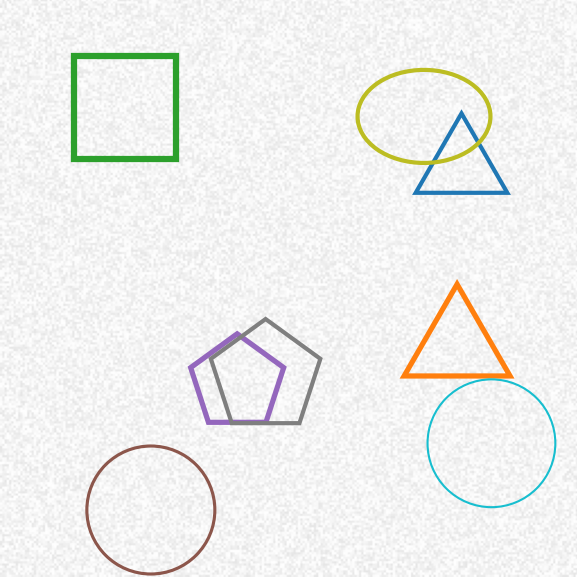[{"shape": "triangle", "thickness": 2, "radius": 0.46, "center": [0.799, 0.711]}, {"shape": "triangle", "thickness": 2.5, "radius": 0.53, "center": [0.791, 0.401]}, {"shape": "square", "thickness": 3, "radius": 0.44, "center": [0.216, 0.813]}, {"shape": "pentagon", "thickness": 2.5, "radius": 0.42, "center": [0.411, 0.336]}, {"shape": "circle", "thickness": 1.5, "radius": 0.55, "center": [0.261, 0.116]}, {"shape": "pentagon", "thickness": 2, "radius": 0.5, "center": [0.46, 0.347]}, {"shape": "oval", "thickness": 2, "radius": 0.58, "center": [0.734, 0.798]}, {"shape": "circle", "thickness": 1, "radius": 0.55, "center": [0.851, 0.232]}]